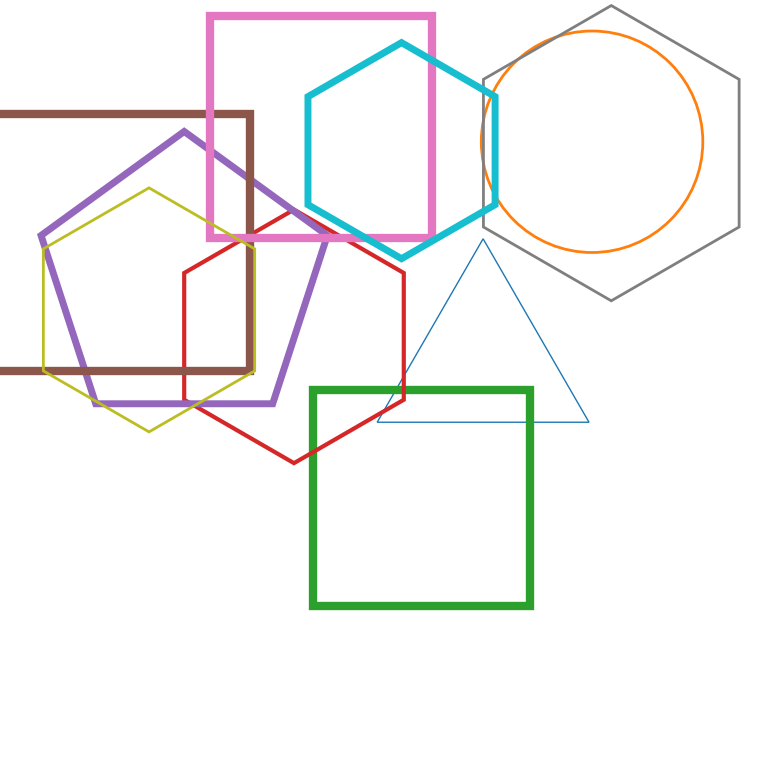[{"shape": "triangle", "thickness": 0.5, "radius": 0.79, "center": [0.627, 0.531]}, {"shape": "circle", "thickness": 1, "radius": 0.72, "center": [0.769, 0.816]}, {"shape": "square", "thickness": 3, "radius": 0.7, "center": [0.548, 0.353]}, {"shape": "hexagon", "thickness": 1.5, "radius": 0.82, "center": [0.382, 0.563]}, {"shape": "pentagon", "thickness": 2.5, "radius": 0.98, "center": [0.239, 0.634]}, {"shape": "square", "thickness": 3, "radius": 0.83, "center": [0.158, 0.685]}, {"shape": "square", "thickness": 3, "radius": 0.72, "center": [0.417, 0.836]}, {"shape": "hexagon", "thickness": 1, "radius": 0.96, "center": [0.794, 0.801]}, {"shape": "hexagon", "thickness": 1, "radius": 0.79, "center": [0.194, 0.598]}, {"shape": "hexagon", "thickness": 2.5, "radius": 0.7, "center": [0.521, 0.804]}]